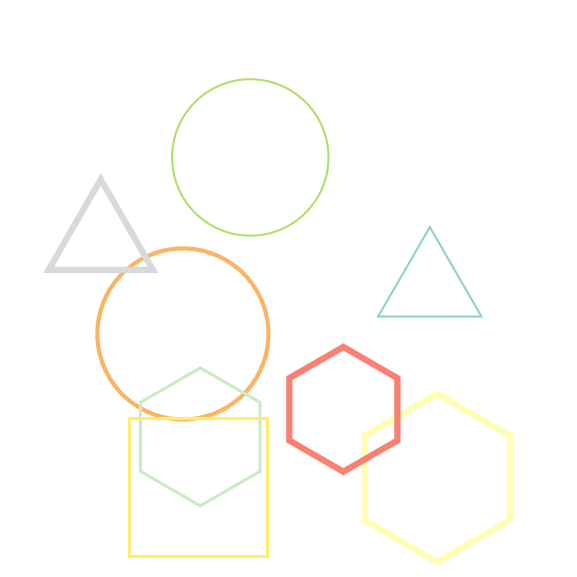[{"shape": "triangle", "thickness": 1, "radius": 0.52, "center": [0.744, 0.503]}, {"shape": "hexagon", "thickness": 3, "radius": 0.73, "center": [0.757, 0.172]}, {"shape": "hexagon", "thickness": 3, "radius": 0.54, "center": [0.595, 0.29]}, {"shape": "circle", "thickness": 2, "radius": 0.74, "center": [0.317, 0.421]}, {"shape": "circle", "thickness": 1, "radius": 0.68, "center": [0.433, 0.726]}, {"shape": "triangle", "thickness": 3, "radius": 0.52, "center": [0.174, 0.584]}, {"shape": "hexagon", "thickness": 1.5, "radius": 0.6, "center": [0.347, 0.243]}, {"shape": "square", "thickness": 1.5, "radius": 0.6, "center": [0.343, 0.156]}]